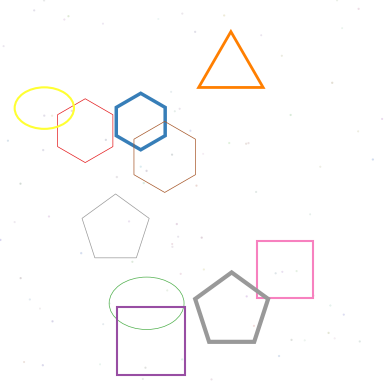[{"shape": "hexagon", "thickness": 0.5, "radius": 0.41, "center": [0.221, 0.661]}, {"shape": "hexagon", "thickness": 2.5, "radius": 0.37, "center": [0.366, 0.684]}, {"shape": "oval", "thickness": 0.5, "radius": 0.49, "center": [0.381, 0.212]}, {"shape": "square", "thickness": 1.5, "radius": 0.44, "center": [0.393, 0.114]}, {"shape": "triangle", "thickness": 2, "radius": 0.48, "center": [0.6, 0.821]}, {"shape": "oval", "thickness": 1.5, "radius": 0.39, "center": [0.115, 0.719]}, {"shape": "hexagon", "thickness": 0.5, "radius": 0.46, "center": [0.428, 0.592]}, {"shape": "square", "thickness": 1.5, "radius": 0.37, "center": [0.74, 0.3]}, {"shape": "pentagon", "thickness": 3, "radius": 0.5, "center": [0.602, 0.193]}, {"shape": "pentagon", "thickness": 0.5, "radius": 0.46, "center": [0.3, 0.404]}]